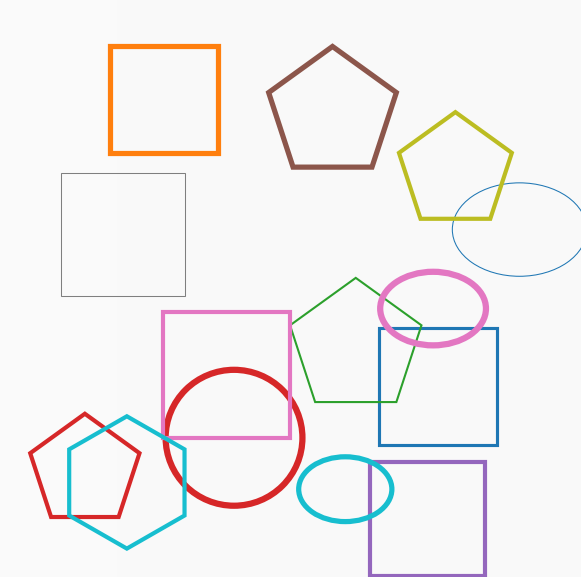[{"shape": "oval", "thickness": 0.5, "radius": 0.58, "center": [0.894, 0.602]}, {"shape": "square", "thickness": 1.5, "radius": 0.51, "center": [0.754, 0.33]}, {"shape": "square", "thickness": 2.5, "radius": 0.46, "center": [0.282, 0.827]}, {"shape": "pentagon", "thickness": 1, "radius": 0.59, "center": [0.612, 0.399]}, {"shape": "circle", "thickness": 3, "radius": 0.59, "center": [0.403, 0.241]}, {"shape": "pentagon", "thickness": 2, "radius": 0.49, "center": [0.146, 0.184]}, {"shape": "square", "thickness": 2, "radius": 0.49, "center": [0.736, 0.1]}, {"shape": "pentagon", "thickness": 2.5, "radius": 0.58, "center": [0.572, 0.803]}, {"shape": "square", "thickness": 2, "radius": 0.54, "center": [0.389, 0.35]}, {"shape": "oval", "thickness": 3, "radius": 0.45, "center": [0.745, 0.465]}, {"shape": "square", "thickness": 0.5, "radius": 0.53, "center": [0.211, 0.593]}, {"shape": "pentagon", "thickness": 2, "radius": 0.51, "center": [0.783, 0.703]}, {"shape": "oval", "thickness": 2.5, "radius": 0.4, "center": [0.594, 0.152]}, {"shape": "hexagon", "thickness": 2, "radius": 0.57, "center": [0.218, 0.164]}]